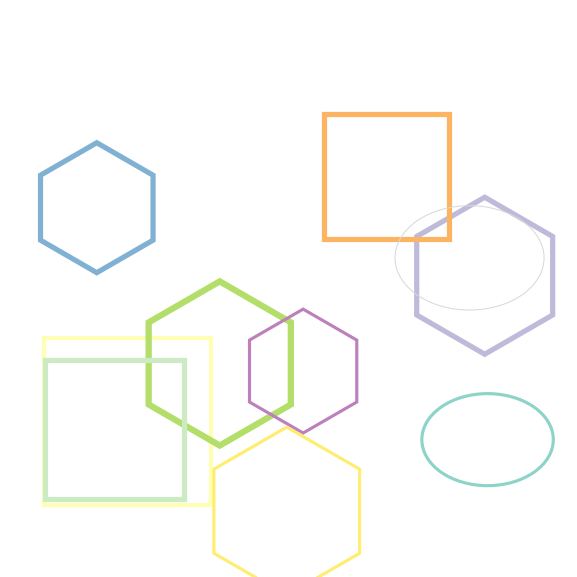[{"shape": "oval", "thickness": 1.5, "radius": 0.57, "center": [0.844, 0.238]}, {"shape": "square", "thickness": 2, "radius": 0.72, "center": [0.22, 0.27]}, {"shape": "hexagon", "thickness": 2.5, "radius": 0.68, "center": [0.839, 0.522]}, {"shape": "hexagon", "thickness": 2.5, "radius": 0.56, "center": [0.168, 0.639]}, {"shape": "square", "thickness": 2.5, "radius": 0.54, "center": [0.669, 0.693]}, {"shape": "hexagon", "thickness": 3, "radius": 0.71, "center": [0.381, 0.37]}, {"shape": "oval", "thickness": 0.5, "radius": 0.65, "center": [0.813, 0.553]}, {"shape": "hexagon", "thickness": 1.5, "radius": 0.54, "center": [0.525, 0.357]}, {"shape": "square", "thickness": 2.5, "radius": 0.6, "center": [0.198, 0.255]}, {"shape": "hexagon", "thickness": 1.5, "radius": 0.73, "center": [0.497, 0.114]}]